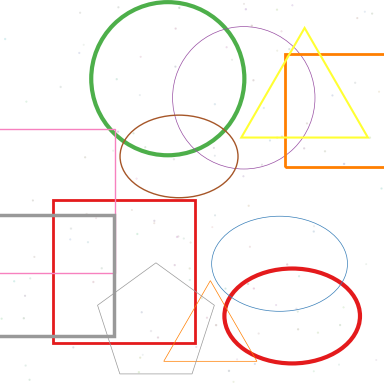[{"shape": "square", "thickness": 2, "radius": 0.92, "center": [0.322, 0.295]}, {"shape": "oval", "thickness": 3, "radius": 0.88, "center": [0.759, 0.179]}, {"shape": "oval", "thickness": 0.5, "radius": 0.88, "center": [0.726, 0.315]}, {"shape": "circle", "thickness": 3, "radius": 0.99, "center": [0.436, 0.796]}, {"shape": "circle", "thickness": 0.5, "radius": 0.92, "center": [0.633, 0.746]}, {"shape": "triangle", "thickness": 0.5, "radius": 0.7, "center": [0.546, 0.131]}, {"shape": "square", "thickness": 2, "radius": 0.73, "center": [0.887, 0.713]}, {"shape": "triangle", "thickness": 1.5, "radius": 0.95, "center": [0.791, 0.738]}, {"shape": "oval", "thickness": 1, "radius": 0.77, "center": [0.465, 0.594]}, {"shape": "square", "thickness": 1, "radius": 0.94, "center": [0.111, 0.478]}, {"shape": "pentagon", "thickness": 0.5, "radius": 0.8, "center": [0.405, 0.158]}, {"shape": "square", "thickness": 2.5, "radius": 0.79, "center": [0.137, 0.285]}]